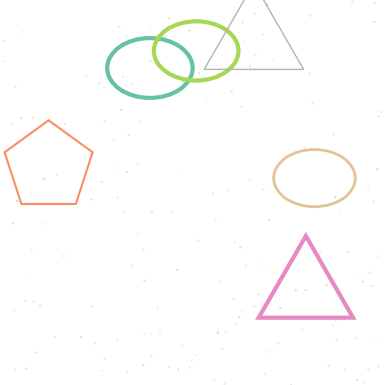[{"shape": "oval", "thickness": 3, "radius": 0.55, "center": [0.389, 0.823]}, {"shape": "pentagon", "thickness": 1.5, "radius": 0.6, "center": [0.126, 0.567]}, {"shape": "triangle", "thickness": 3, "radius": 0.71, "center": [0.794, 0.246]}, {"shape": "oval", "thickness": 3, "radius": 0.55, "center": [0.51, 0.868]}, {"shape": "oval", "thickness": 2, "radius": 0.53, "center": [0.817, 0.537]}, {"shape": "triangle", "thickness": 1, "radius": 0.75, "center": [0.659, 0.894]}]